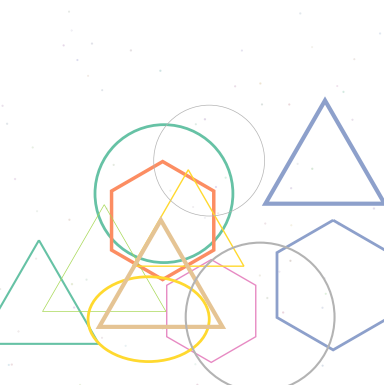[{"shape": "triangle", "thickness": 1.5, "radius": 0.9, "center": [0.101, 0.197]}, {"shape": "circle", "thickness": 2, "radius": 0.9, "center": [0.426, 0.497]}, {"shape": "hexagon", "thickness": 2.5, "radius": 0.77, "center": [0.423, 0.427]}, {"shape": "triangle", "thickness": 3, "radius": 0.89, "center": [0.844, 0.56]}, {"shape": "hexagon", "thickness": 2, "radius": 0.84, "center": [0.865, 0.26]}, {"shape": "hexagon", "thickness": 1, "radius": 0.67, "center": [0.549, 0.192]}, {"shape": "triangle", "thickness": 0.5, "radius": 0.93, "center": [0.271, 0.283]}, {"shape": "oval", "thickness": 2, "radius": 0.79, "center": [0.386, 0.171]}, {"shape": "triangle", "thickness": 1, "radius": 0.83, "center": [0.489, 0.392]}, {"shape": "triangle", "thickness": 3, "radius": 0.92, "center": [0.418, 0.243]}, {"shape": "circle", "thickness": 0.5, "radius": 0.72, "center": [0.543, 0.583]}, {"shape": "circle", "thickness": 1.5, "radius": 0.97, "center": [0.676, 0.176]}]